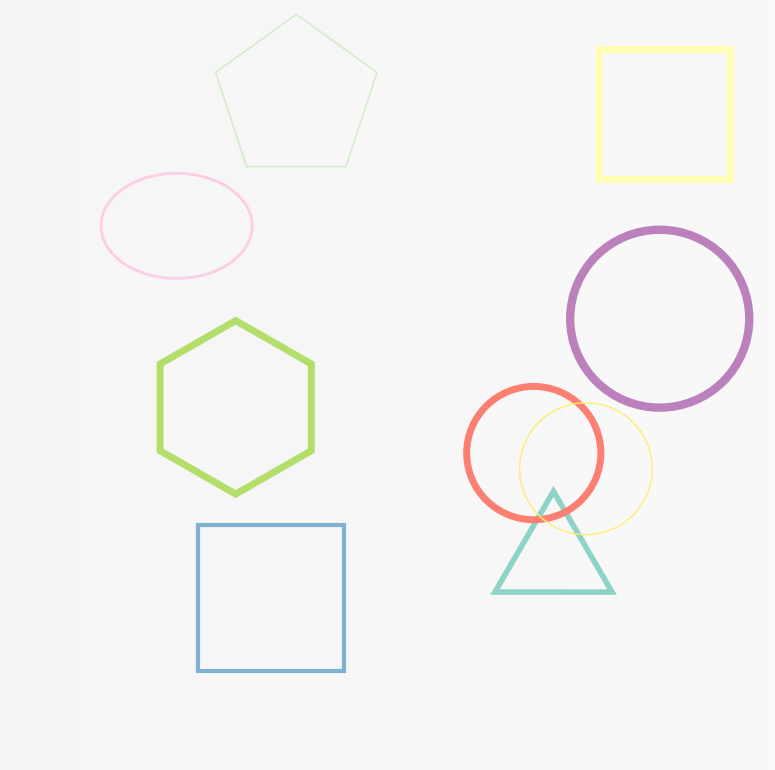[{"shape": "triangle", "thickness": 2, "radius": 0.44, "center": [0.714, 0.275]}, {"shape": "square", "thickness": 2.5, "radius": 0.42, "center": [0.857, 0.852]}, {"shape": "circle", "thickness": 2.5, "radius": 0.43, "center": [0.689, 0.412]}, {"shape": "square", "thickness": 1.5, "radius": 0.47, "center": [0.35, 0.224]}, {"shape": "hexagon", "thickness": 2.5, "radius": 0.56, "center": [0.304, 0.471]}, {"shape": "oval", "thickness": 1, "radius": 0.49, "center": [0.228, 0.707]}, {"shape": "circle", "thickness": 3, "radius": 0.58, "center": [0.851, 0.586]}, {"shape": "pentagon", "thickness": 0.5, "radius": 0.55, "center": [0.382, 0.872]}, {"shape": "circle", "thickness": 0.5, "radius": 0.43, "center": [0.756, 0.391]}]